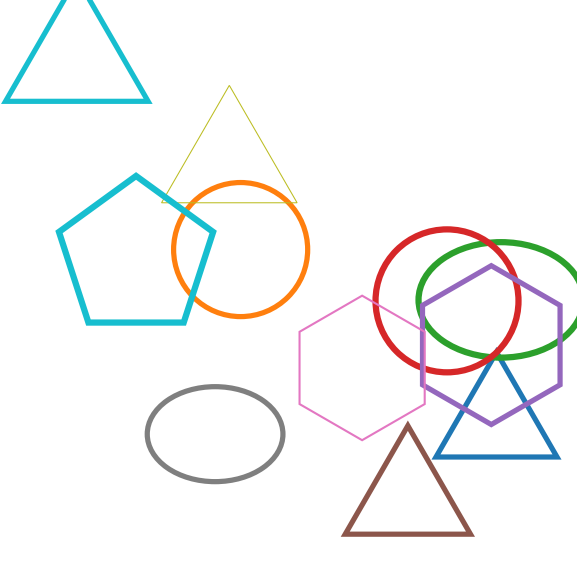[{"shape": "triangle", "thickness": 2.5, "radius": 0.6, "center": [0.86, 0.268]}, {"shape": "circle", "thickness": 2.5, "radius": 0.58, "center": [0.417, 0.567]}, {"shape": "oval", "thickness": 3, "radius": 0.71, "center": [0.868, 0.48]}, {"shape": "circle", "thickness": 3, "radius": 0.62, "center": [0.774, 0.478]}, {"shape": "hexagon", "thickness": 2.5, "radius": 0.69, "center": [0.851, 0.402]}, {"shape": "triangle", "thickness": 2.5, "radius": 0.63, "center": [0.706, 0.137]}, {"shape": "hexagon", "thickness": 1, "radius": 0.63, "center": [0.627, 0.362]}, {"shape": "oval", "thickness": 2.5, "radius": 0.59, "center": [0.372, 0.247]}, {"shape": "triangle", "thickness": 0.5, "radius": 0.68, "center": [0.397, 0.716]}, {"shape": "triangle", "thickness": 2.5, "radius": 0.71, "center": [0.133, 0.895]}, {"shape": "pentagon", "thickness": 3, "radius": 0.7, "center": [0.236, 0.554]}]